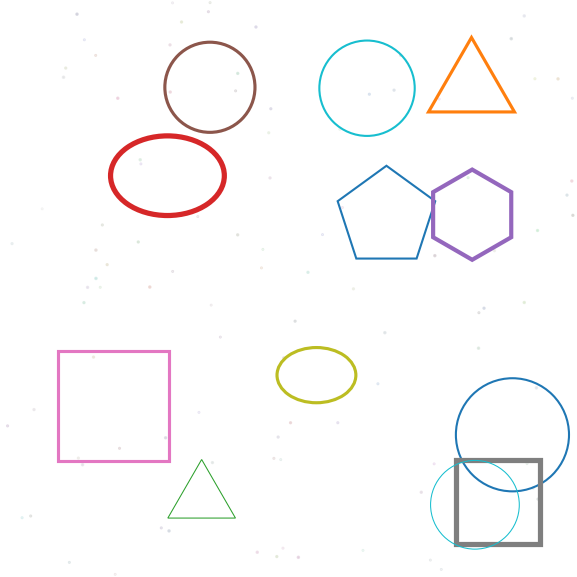[{"shape": "circle", "thickness": 1, "radius": 0.49, "center": [0.887, 0.246]}, {"shape": "pentagon", "thickness": 1, "radius": 0.44, "center": [0.669, 0.623]}, {"shape": "triangle", "thickness": 1.5, "radius": 0.43, "center": [0.816, 0.848]}, {"shape": "triangle", "thickness": 0.5, "radius": 0.34, "center": [0.349, 0.136]}, {"shape": "oval", "thickness": 2.5, "radius": 0.49, "center": [0.29, 0.695]}, {"shape": "hexagon", "thickness": 2, "radius": 0.39, "center": [0.818, 0.627]}, {"shape": "circle", "thickness": 1.5, "radius": 0.39, "center": [0.363, 0.848]}, {"shape": "square", "thickness": 1.5, "radius": 0.48, "center": [0.197, 0.296]}, {"shape": "square", "thickness": 2.5, "radius": 0.37, "center": [0.863, 0.13]}, {"shape": "oval", "thickness": 1.5, "radius": 0.34, "center": [0.548, 0.35]}, {"shape": "circle", "thickness": 1, "radius": 0.41, "center": [0.636, 0.846]}, {"shape": "circle", "thickness": 0.5, "radius": 0.38, "center": [0.822, 0.125]}]